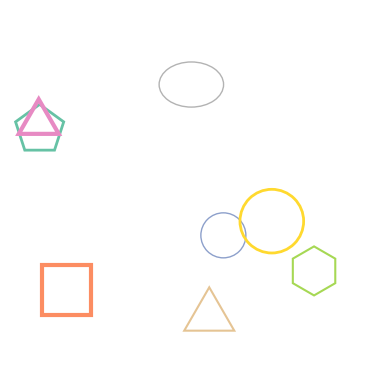[{"shape": "pentagon", "thickness": 2, "radius": 0.33, "center": [0.103, 0.663]}, {"shape": "square", "thickness": 3, "radius": 0.32, "center": [0.172, 0.247]}, {"shape": "circle", "thickness": 1, "radius": 0.29, "center": [0.58, 0.389]}, {"shape": "triangle", "thickness": 3, "radius": 0.3, "center": [0.101, 0.682]}, {"shape": "hexagon", "thickness": 1.5, "radius": 0.32, "center": [0.816, 0.296]}, {"shape": "circle", "thickness": 2, "radius": 0.41, "center": [0.706, 0.426]}, {"shape": "triangle", "thickness": 1.5, "radius": 0.38, "center": [0.544, 0.179]}, {"shape": "oval", "thickness": 1, "radius": 0.42, "center": [0.497, 0.78]}]